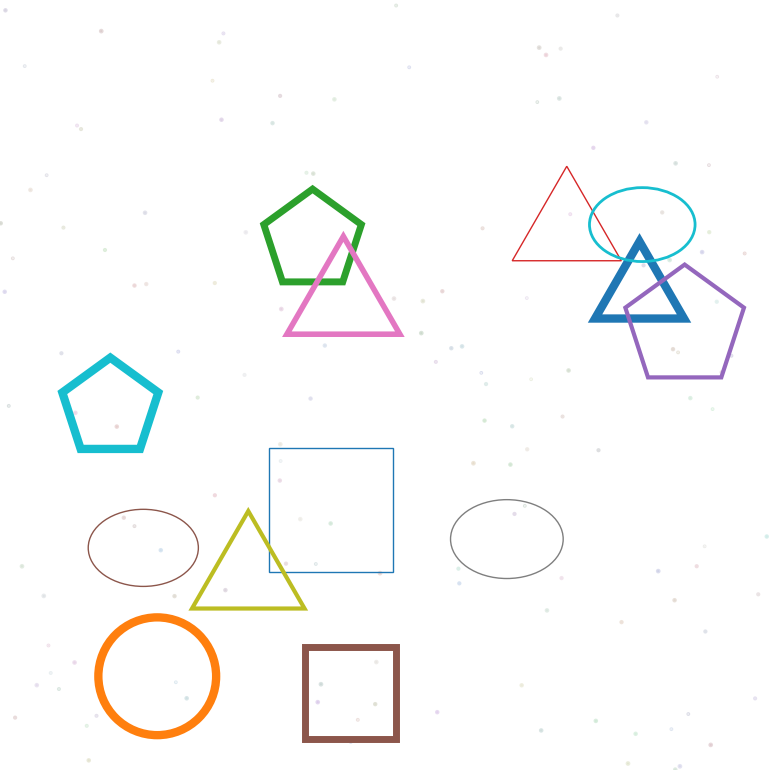[{"shape": "triangle", "thickness": 3, "radius": 0.33, "center": [0.831, 0.62]}, {"shape": "square", "thickness": 0.5, "radius": 0.4, "center": [0.43, 0.338]}, {"shape": "circle", "thickness": 3, "radius": 0.38, "center": [0.204, 0.122]}, {"shape": "pentagon", "thickness": 2.5, "radius": 0.33, "center": [0.406, 0.688]}, {"shape": "triangle", "thickness": 0.5, "radius": 0.41, "center": [0.736, 0.702]}, {"shape": "pentagon", "thickness": 1.5, "radius": 0.4, "center": [0.889, 0.575]}, {"shape": "oval", "thickness": 0.5, "radius": 0.36, "center": [0.186, 0.288]}, {"shape": "square", "thickness": 2.5, "radius": 0.3, "center": [0.455, 0.1]}, {"shape": "triangle", "thickness": 2, "radius": 0.42, "center": [0.446, 0.608]}, {"shape": "oval", "thickness": 0.5, "radius": 0.37, "center": [0.658, 0.3]}, {"shape": "triangle", "thickness": 1.5, "radius": 0.42, "center": [0.322, 0.252]}, {"shape": "oval", "thickness": 1, "radius": 0.34, "center": [0.834, 0.708]}, {"shape": "pentagon", "thickness": 3, "radius": 0.33, "center": [0.143, 0.47]}]